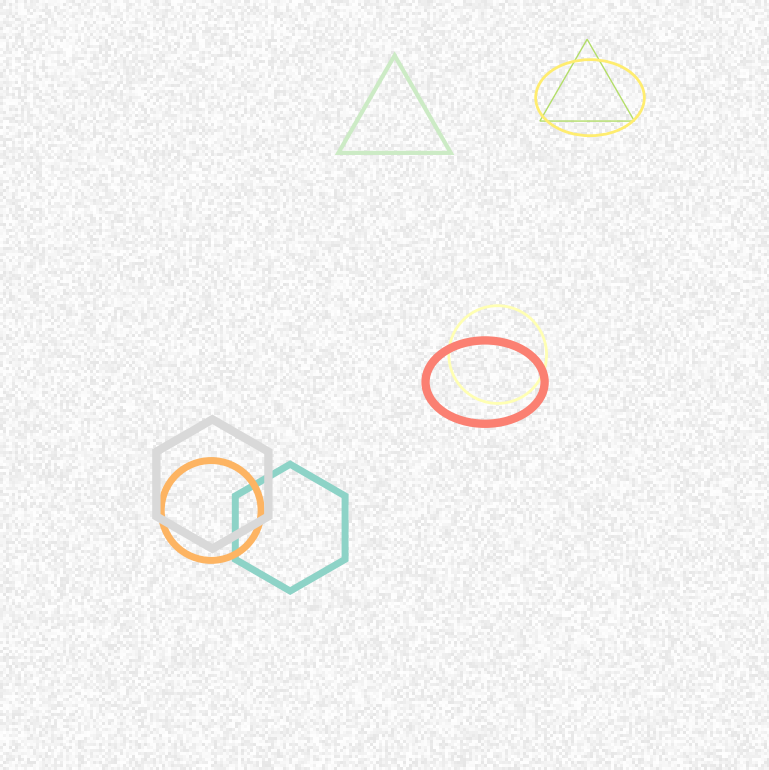[{"shape": "hexagon", "thickness": 2.5, "radius": 0.41, "center": [0.377, 0.315]}, {"shape": "circle", "thickness": 1, "radius": 0.32, "center": [0.646, 0.54]}, {"shape": "oval", "thickness": 3, "radius": 0.39, "center": [0.63, 0.504]}, {"shape": "circle", "thickness": 2.5, "radius": 0.32, "center": [0.274, 0.337]}, {"shape": "triangle", "thickness": 0.5, "radius": 0.35, "center": [0.763, 0.878]}, {"shape": "hexagon", "thickness": 3, "radius": 0.42, "center": [0.276, 0.371]}, {"shape": "triangle", "thickness": 1.5, "radius": 0.42, "center": [0.512, 0.844]}, {"shape": "oval", "thickness": 1, "radius": 0.35, "center": [0.766, 0.873]}]